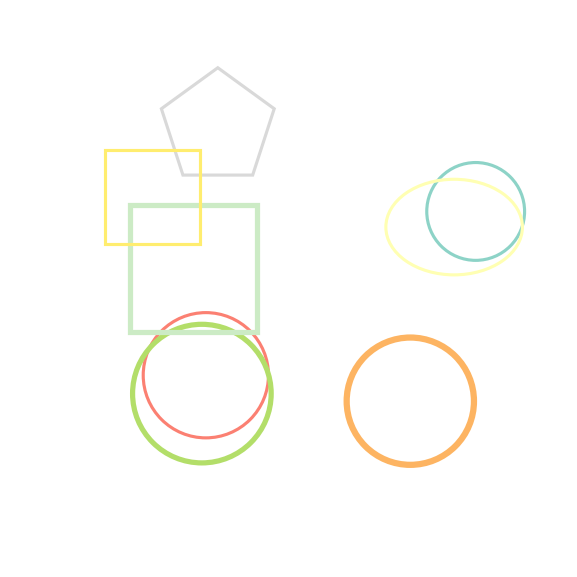[{"shape": "circle", "thickness": 1.5, "radius": 0.42, "center": [0.824, 0.633]}, {"shape": "oval", "thickness": 1.5, "radius": 0.59, "center": [0.786, 0.606]}, {"shape": "circle", "thickness": 1.5, "radius": 0.54, "center": [0.356, 0.349]}, {"shape": "circle", "thickness": 3, "radius": 0.55, "center": [0.711, 0.304]}, {"shape": "circle", "thickness": 2.5, "radius": 0.6, "center": [0.35, 0.318]}, {"shape": "pentagon", "thickness": 1.5, "radius": 0.51, "center": [0.377, 0.779]}, {"shape": "square", "thickness": 2.5, "radius": 0.55, "center": [0.335, 0.534]}, {"shape": "square", "thickness": 1.5, "radius": 0.41, "center": [0.264, 0.658]}]